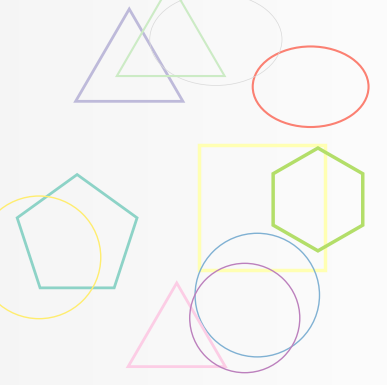[{"shape": "pentagon", "thickness": 2, "radius": 0.81, "center": [0.199, 0.384]}, {"shape": "square", "thickness": 2.5, "radius": 0.81, "center": [0.677, 0.46]}, {"shape": "triangle", "thickness": 2, "radius": 0.8, "center": [0.334, 0.817]}, {"shape": "oval", "thickness": 1.5, "radius": 0.75, "center": [0.802, 0.775]}, {"shape": "circle", "thickness": 1, "radius": 0.8, "center": [0.664, 0.234]}, {"shape": "hexagon", "thickness": 2.5, "radius": 0.67, "center": [0.821, 0.482]}, {"shape": "triangle", "thickness": 2, "radius": 0.72, "center": [0.456, 0.12]}, {"shape": "oval", "thickness": 0.5, "radius": 0.85, "center": [0.557, 0.898]}, {"shape": "circle", "thickness": 1, "radius": 0.71, "center": [0.632, 0.174]}, {"shape": "triangle", "thickness": 1.5, "radius": 0.8, "center": [0.441, 0.883]}, {"shape": "circle", "thickness": 1, "radius": 0.8, "center": [0.101, 0.332]}]